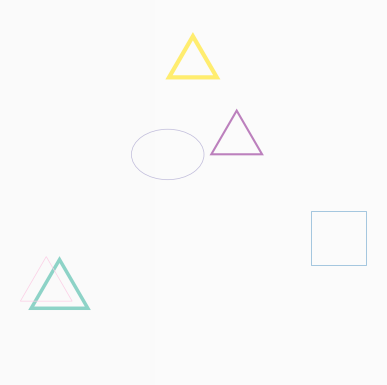[{"shape": "triangle", "thickness": 2.5, "radius": 0.42, "center": [0.154, 0.241]}, {"shape": "oval", "thickness": 0.5, "radius": 0.47, "center": [0.433, 0.599]}, {"shape": "square", "thickness": 0.5, "radius": 0.35, "center": [0.873, 0.382]}, {"shape": "triangle", "thickness": 0.5, "radius": 0.39, "center": [0.119, 0.256]}, {"shape": "triangle", "thickness": 1.5, "radius": 0.38, "center": [0.611, 0.637]}, {"shape": "triangle", "thickness": 3, "radius": 0.36, "center": [0.498, 0.835]}]